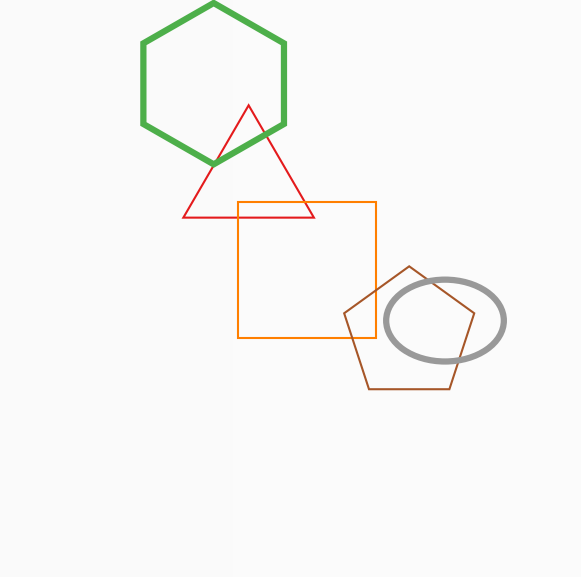[{"shape": "triangle", "thickness": 1, "radius": 0.65, "center": [0.428, 0.687]}, {"shape": "hexagon", "thickness": 3, "radius": 0.7, "center": [0.368, 0.854]}, {"shape": "square", "thickness": 1, "radius": 0.59, "center": [0.528, 0.532]}, {"shape": "pentagon", "thickness": 1, "radius": 0.59, "center": [0.704, 0.42]}, {"shape": "oval", "thickness": 3, "radius": 0.51, "center": [0.766, 0.444]}]